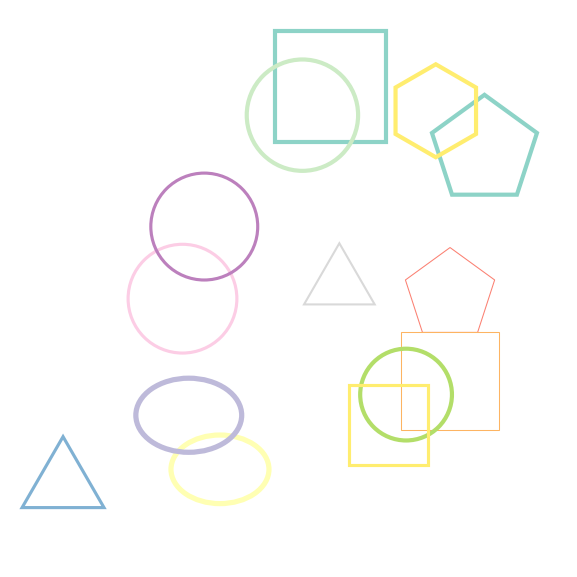[{"shape": "square", "thickness": 2, "radius": 0.48, "center": [0.572, 0.849]}, {"shape": "pentagon", "thickness": 2, "radius": 0.48, "center": [0.839, 0.739]}, {"shape": "oval", "thickness": 2.5, "radius": 0.42, "center": [0.381, 0.186]}, {"shape": "oval", "thickness": 2.5, "radius": 0.46, "center": [0.327, 0.28]}, {"shape": "pentagon", "thickness": 0.5, "radius": 0.41, "center": [0.779, 0.489]}, {"shape": "triangle", "thickness": 1.5, "radius": 0.41, "center": [0.109, 0.161]}, {"shape": "square", "thickness": 0.5, "radius": 0.43, "center": [0.779, 0.34]}, {"shape": "circle", "thickness": 2, "radius": 0.4, "center": [0.703, 0.316]}, {"shape": "circle", "thickness": 1.5, "radius": 0.47, "center": [0.316, 0.482]}, {"shape": "triangle", "thickness": 1, "radius": 0.35, "center": [0.588, 0.507]}, {"shape": "circle", "thickness": 1.5, "radius": 0.46, "center": [0.354, 0.607]}, {"shape": "circle", "thickness": 2, "radius": 0.48, "center": [0.524, 0.8]}, {"shape": "square", "thickness": 1.5, "radius": 0.35, "center": [0.673, 0.264]}, {"shape": "hexagon", "thickness": 2, "radius": 0.4, "center": [0.755, 0.807]}]